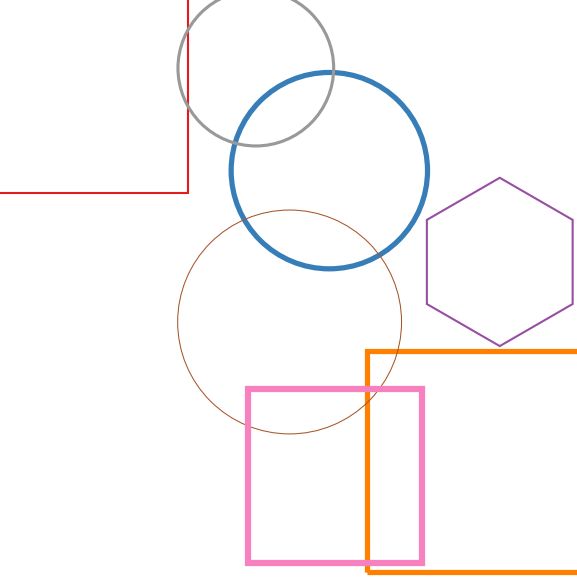[{"shape": "square", "thickness": 1, "radius": 0.98, "center": [0.13, 0.859]}, {"shape": "circle", "thickness": 2.5, "radius": 0.85, "center": [0.57, 0.704]}, {"shape": "hexagon", "thickness": 1, "radius": 0.73, "center": [0.865, 0.546]}, {"shape": "square", "thickness": 2.5, "radius": 0.96, "center": [0.827, 0.2]}, {"shape": "circle", "thickness": 0.5, "radius": 0.97, "center": [0.501, 0.442]}, {"shape": "square", "thickness": 3, "radius": 0.75, "center": [0.58, 0.175]}, {"shape": "circle", "thickness": 1.5, "radius": 0.67, "center": [0.443, 0.881]}]